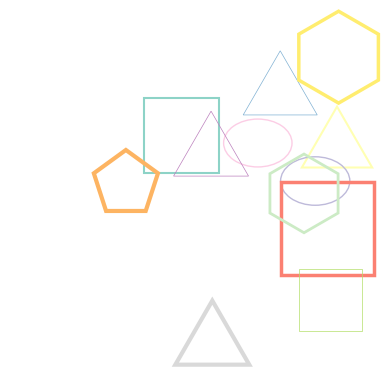[{"shape": "square", "thickness": 1.5, "radius": 0.49, "center": [0.472, 0.648]}, {"shape": "triangle", "thickness": 1.5, "radius": 0.53, "center": [0.875, 0.618]}, {"shape": "oval", "thickness": 1, "radius": 0.45, "center": [0.819, 0.53]}, {"shape": "square", "thickness": 2.5, "radius": 0.6, "center": [0.851, 0.406]}, {"shape": "triangle", "thickness": 0.5, "radius": 0.56, "center": [0.728, 0.757]}, {"shape": "pentagon", "thickness": 3, "radius": 0.44, "center": [0.327, 0.523]}, {"shape": "square", "thickness": 0.5, "radius": 0.41, "center": [0.859, 0.221]}, {"shape": "oval", "thickness": 1, "radius": 0.44, "center": [0.67, 0.629]}, {"shape": "triangle", "thickness": 3, "radius": 0.55, "center": [0.551, 0.108]}, {"shape": "triangle", "thickness": 0.5, "radius": 0.56, "center": [0.548, 0.599]}, {"shape": "hexagon", "thickness": 2, "radius": 0.51, "center": [0.79, 0.498]}, {"shape": "hexagon", "thickness": 2.5, "radius": 0.6, "center": [0.879, 0.852]}]